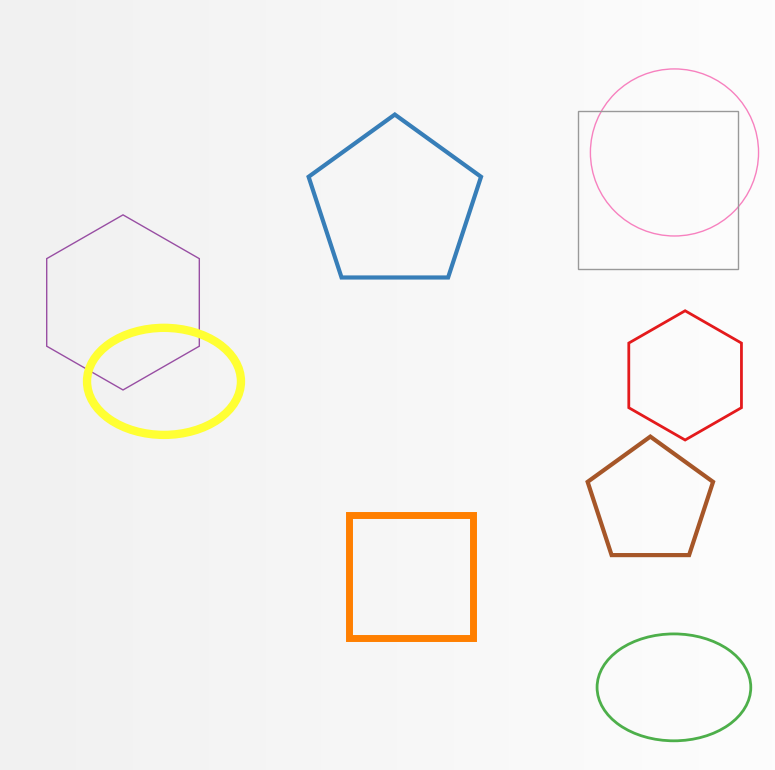[{"shape": "hexagon", "thickness": 1, "radius": 0.42, "center": [0.884, 0.512]}, {"shape": "pentagon", "thickness": 1.5, "radius": 0.58, "center": [0.509, 0.734]}, {"shape": "oval", "thickness": 1, "radius": 0.5, "center": [0.87, 0.107]}, {"shape": "hexagon", "thickness": 0.5, "radius": 0.57, "center": [0.159, 0.607]}, {"shape": "square", "thickness": 2.5, "radius": 0.4, "center": [0.53, 0.251]}, {"shape": "oval", "thickness": 3, "radius": 0.5, "center": [0.212, 0.505]}, {"shape": "pentagon", "thickness": 1.5, "radius": 0.43, "center": [0.839, 0.348]}, {"shape": "circle", "thickness": 0.5, "radius": 0.54, "center": [0.87, 0.802]}, {"shape": "square", "thickness": 0.5, "radius": 0.51, "center": [0.849, 0.753]}]